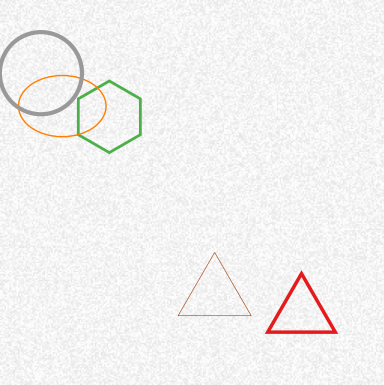[{"shape": "triangle", "thickness": 2.5, "radius": 0.51, "center": [0.783, 0.188]}, {"shape": "hexagon", "thickness": 2, "radius": 0.47, "center": [0.284, 0.697]}, {"shape": "oval", "thickness": 1, "radius": 0.57, "center": [0.162, 0.724]}, {"shape": "triangle", "thickness": 0.5, "radius": 0.55, "center": [0.558, 0.235]}, {"shape": "circle", "thickness": 3, "radius": 0.53, "center": [0.106, 0.81]}]